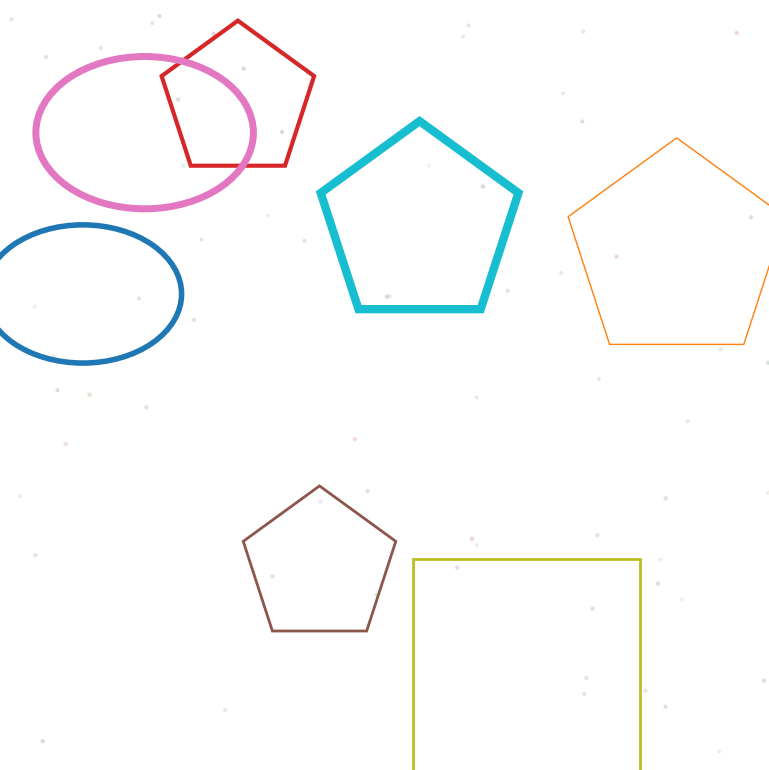[{"shape": "oval", "thickness": 2, "radius": 0.64, "center": [0.108, 0.618]}, {"shape": "pentagon", "thickness": 0.5, "radius": 0.74, "center": [0.879, 0.673]}, {"shape": "pentagon", "thickness": 1.5, "radius": 0.52, "center": [0.309, 0.869]}, {"shape": "pentagon", "thickness": 1, "radius": 0.52, "center": [0.415, 0.265]}, {"shape": "oval", "thickness": 2.5, "radius": 0.71, "center": [0.188, 0.828]}, {"shape": "square", "thickness": 1, "radius": 0.74, "center": [0.683, 0.126]}, {"shape": "pentagon", "thickness": 3, "radius": 0.67, "center": [0.545, 0.708]}]